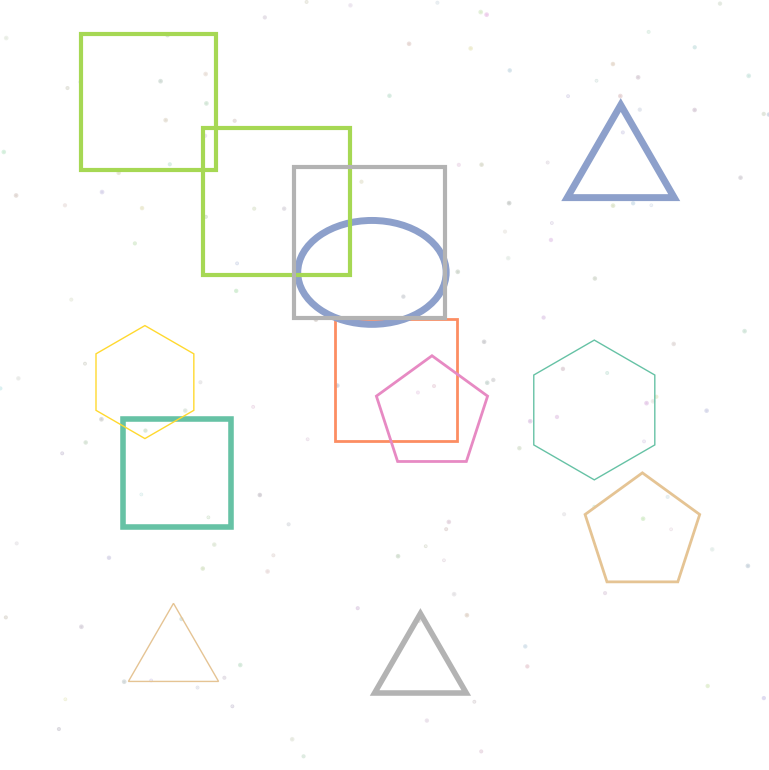[{"shape": "square", "thickness": 2, "radius": 0.35, "center": [0.229, 0.386]}, {"shape": "hexagon", "thickness": 0.5, "radius": 0.45, "center": [0.772, 0.468]}, {"shape": "square", "thickness": 1, "radius": 0.4, "center": [0.514, 0.506]}, {"shape": "triangle", "thickness": 2.5, "radius": 0.4, "center": [0.806, 0.783]}, {"shape": "oval", "thickness": 2.5, "radius": 0.48, "center": [0.483, 0.646]}, {"shape": "pentagon", "thickness": 1, "radius": 0.38, "center": [0.561, 0.462]}, {"shape": "square", "thickness": 1.5, "radius": 0.44, "center": [0.193, 0.868]}, {"shape": "square", "thickness": 1.5, "radius": 0.48, "center": [0.359, 0.738]}, {"shape": "hexagon", "thickness": 0.5, "radius": 0.37, "center": [0.188, 0.504]}, {"shape": "triangle", "thickness": 0.5, "radius": 0.34, "center": [0.225, 0.149]}, {"shape": "pentagon", "thickness": 1, "radius": 0.39, "center": [0.834, 0.308]}, {"shape": "square", "thickness": 1.5, "radius": 0.49, "center": [0.48, 0.685]}, {"shape": "triangle", "thickness": 2, "radius": 0.34, "center": [0.546, 0.134]}]